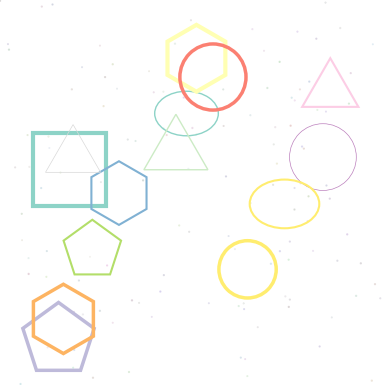[{"shape": "square", "thickness": 3, "radius": 0.47, "center": [0.18, 0.561]}, {"shape": "oval", "thickness": 1, "radius": 0.41, "center": [0.484, 0.705]}, {"shape": "hexagon", "thickness": 3, "radius": 0.43, "center": [0.51, 0.849]}, {"shape": "pentagon", "thickness": 2.5, "radius": 0.49, "center": [0.152, 0.117]}, {"shape": "circle", "thickness": 2.5, "radius": 0.43, "center": [0.553, 0.8]}, {"shape": "hexagon", "thickness": 1.5, "radius": 0.41, "center": [0.309, 0.499]}, {"shape": "hexagon", "thickness": 2.5, "radius": 0.45, "center": [0.165, 0.172]}, {"shape": "pentagon", "thickness": 1.5, "radius": 0.39, "center": [0.24, 0.351]}, {"shape": "triangle", "thickness": 1.5, "radius": 0.42, "center": [0.858, 0.765]}, {"shape": "triangle", "thickness": 0.5, "radius": 0.41, "center": [0.19, 0.594]}, {"shape": "circle", "thickness": 0.5, "radius": 0.43, "center": [0.839, 0.592]}, {"shape": "triangle", "thickness": 1, "radius": 0.48, "center": [0.457, 0.607]}, {"shape": "oval", "thickness": 1.5, "radius": 0.45, "center": [0.739, 0.47]}, {"shape": "circle", "thickness": 2.5, "radius": 0.37, "center": [0.643, 0.3]}]